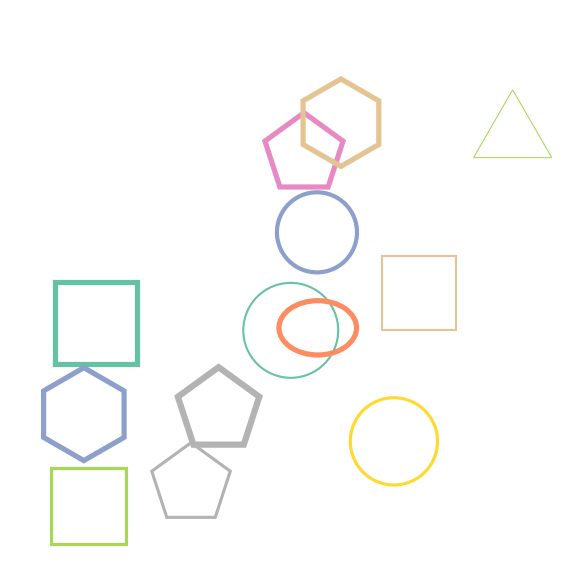[{"shape": "circle", "thickness": 1, "radius": 0.41, "center": [0.503, 0.427]}, {"shape": "square", "thickness": 2.5, "radius": 0.35, "center": [0.166, 0.44]}, {"shape": "oval", "thickness": 2.5, "radius": 0.34, "center": [0.55, 0.431]}, {"shape": "circle", "thickness": 2, "radius": 0.35, "center": [0.549, 0.597]}, {"shape": "hexagon", "thickness": 2.5, "radius": 0.4, "center": [0.145, 0.282]}, {"shape": "pentagon", "thickness": 2.5, "radius": 0.36, "center": [0.526, 0.733]}, {"shape": "square", "thickness": 1.5, "radius": 0.33, "center": [0.153, 0.123]}, {"shape": "triangle", "thickness": 0.5, "radius": 0.39, "center": [0.888, 0.765]}, {"shape": "circle", "thickness": 1.5, "radius": 0.38, "center": [0.682, 0.235]}, {"shape": "square", "thickness": 1, "radius": 0.32, "center": [0.725, 0.492]}, {"shape": "hexagon", "thickness": 2.5, "radius": 0.38, "center": [0.59, 0.787]}, {"shape": "pentagon", "thickness": 1.5, "radius": 0.36, "center": [0.331, 0.161]}, {"shape": "pentagon", "thickness": 3, "radius": 0.37, "center": [0.379, 0.289]}]